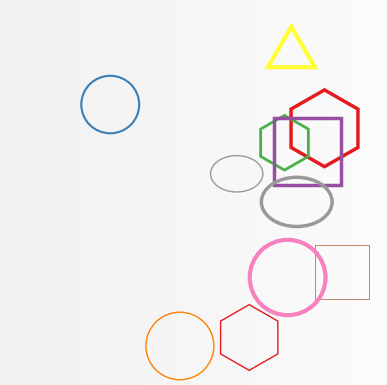[{"shape": "hexagon", "thickness": 1, "radius": 0.43, "center": [0.643, 0.123]}, {"shape": "hexagon", "thickness": 2.5, "radius": 0.5, "center": [0.837, 0.667]}, {"shape": "circle", "thickness": 1.5, "radius": 0.37, "center": [0.284, 0.728]}, {"shape": "hexagon", "thickness": 2, "radius": 0.36, "center": [0.734, 0.629]}, {"shape": "square", "thickness": 2.5, "radius": 0.43, "center": [0.793, 0.606]}, {"shape": "circle", "thickness": 1, "radius": 0.44, "center": [0.464, 0.101]}, {"shape": "triangle", "thickness": 3, "radius": 0.35, "center": [0.752, 0.861]}, {"shape": "square", "thickness": 0.5, "radius": 0.35, "center": [0.883, 0.294]}, {"shape": "circle", "thickness": 3, "radius": 0.49, "center": [0.742, 0.279]}, {"shape": "oval", "thickness": 1, "radius": 0.34, "center": [0.611, 0.549]}, {"shape": "oval", "thickness": 2.5, "radius": 0.46, "center": [0.766, 0.476]}]